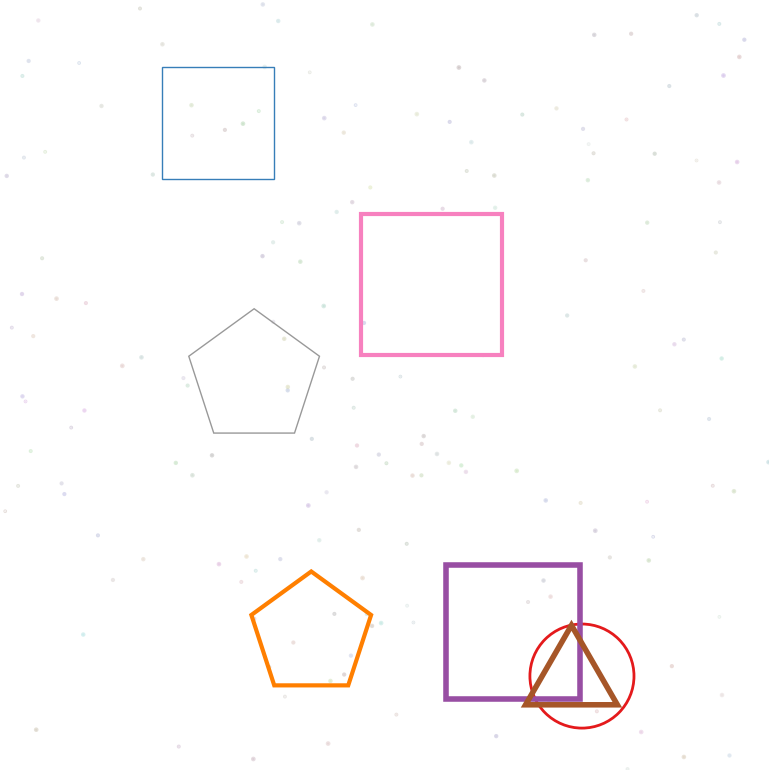[{"shape": "circle", "thickness": 1, "radius": 0.34, "center": [0.756, 0.122]}, {"shape": "square", "thickness": 0.5, "radius": 0.36, "center": [0.283, 0.84]}, {"shape": "square", "thickness": 2, "radius": 0.44, "center": [0.666, 0.179]}, {"shape": "pentagon", "thickness": 1.5, "radius": 0.41, "center": [0.404, 0.176]}, {"shape": "triangle", "thickness": 2, "radius": 0.34, "center": [0.742, 0.119]}, {"shape": "square", "thickness": 1.5, "radius": 0.46, "center": [0.56, 0.63]}, {"shape": "pentagon", "thickness": 0.5, "radius": 0.45, "center": [0.33, 0.51]}]